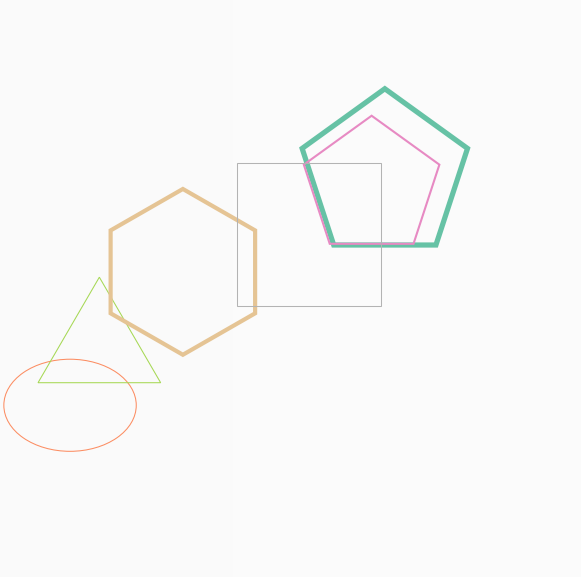[{"shape": "pentagon", "thickness": 2.5, "radius": 0.75, "center": [0.662, 0.696]}, {"shape": "oval", "thickness": 0.5, "radius": 0.57, "center": [0.121, 0.297]}, {"shape": "pentagon", "thickness": 1, "radius": 0.61, "center": [0.639, 0.676]}, {"shape": "triangle", "thickness": 0.5, "radius": 0.61, "center": [0.171, 0.397]}, {"shape": "hexagon", "thickness": 2, "radius": 0.72, "center": [0.315, 0.528]}, {"shape": "square", "thickness": 0.5, "radius": 0.62, "center": [0.532, 0.594]}]